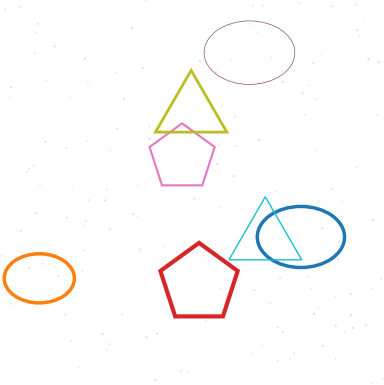[{"shape": "oval", "thickness": 2.5, "radius": 0.57, "center": [0.782, 0.384]}, {"shape": "oval", "thickness": 2.5, "radius": 0.46, "center": [0.102, 0.277]}, {"shape": "pentagon", "thickness": 3, "radius": 0.53, "center": [0.517, 0.264]}, {"shape": "oval", "thickness": 0.5, "radius": 0.59, "center": [0.648, 0.863]}, {"shape": "pentagon", "thickness": 1.5, "radius": 0.44, "center": [0.473, 0.591]}, {"shape": "triangle", "thickness": 2, "radius": 0.53, "center": [0.497, 0.71]}, {"shape": "triangle", "thickness": 1, "radius": 0.55, "center": [0.689, 0.38]}]